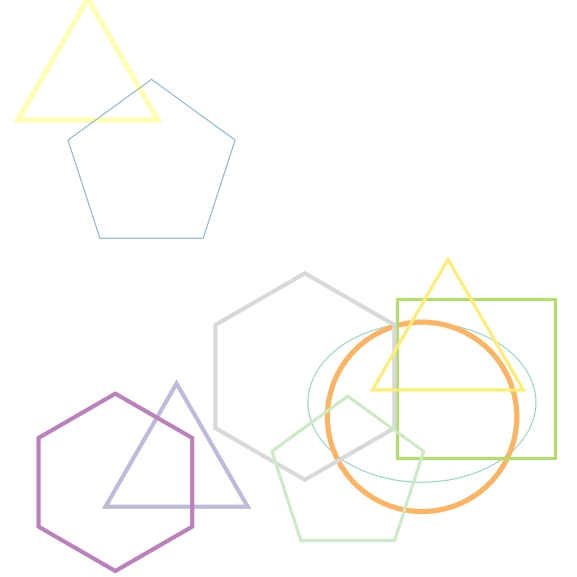[{"shape": "oval", "thickness": 0.5, "radius": 0.99, "center": [0.731, 0.302]}, {"shape": "triangle", "thickness": 2.5, "radius": 0.7, "center": [0.152, 0.861]}, {"shape": "triangle", "thickness": 2, "radius": 0.71, "center": [0.306, 0.193]}, {"shape": "pentagon", "thickness": 0.5, "radius": 0.76, "center": [0.262, 0.71]}, {"shape": "circle", "thickness": 2.5, "radius": 0.82, "center": [0.731, 0.277]}, {"shape": "square", "thickness": 1.5, "radius": 0.69, "center": [0.825, 0.344]}, {"shape": "hexagon", "thickness": 2, "radius": 0.89, "center": [0.528, 0.347]}, {"shape": "hexagon", "thickness": 2, "radius": 0.77, "center": [0.2, 0.164]}, {"shape": "pentagon", "thickness": 1.5, "radius": 0.69, "center": [0.602, 0.175]}, {"shape": "triangle", "thickness": 1.5, "radius": 0.75, "center": [0.776, 0.399]}]